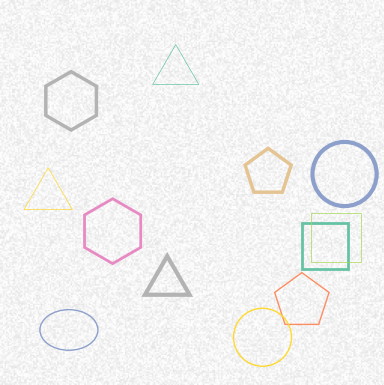[{"shape": "square", "thickness": 2, "radius": 0.3, "center": [0.845, 0.36]}, {"shape": "triangle", "thickness": 0.5, "radius": 0.35, "center": [0.456, 0.815]}, {"shape": "pentagon", "thickness": 1, "radius": 0.37, "center": [0.784, 0.218]}, {"shape": "circle", "thickness": 3, "radius": 0.42, "center": [0.895, 0.548]}, {"shape": "oval", "thickness": 1, "radius": 0.38, "center": [0.179, 0.143]}, {"shape": "hexagon", "thickness": 2, "radius": 0.42, "center": [0.293, 0.4]}, {"shape": "square", "thickness": 0.5, "radius": 0.32, "center": [0.873, 0.383]}, {"shape": "triangle", "thickness": 0.5, "radius": 0.36, "center": [0.125, 0.492]}, {"shape": "circle", "thickness": 1, "radius": 0.38, "center": [0.682, 0.124]}, {"shape": "pentagon", "thickness": 2.5, "radius": 0.31, "center": [0.696, 0.552]}, {"shape": "triangle", "thickness": 3, "radius": 0.33, "center": [0.434, 0.268]}, {"shape": "hexagon", "thickness": 2.5, "radius": 0.38, "center": [0.185, 0.738]}]